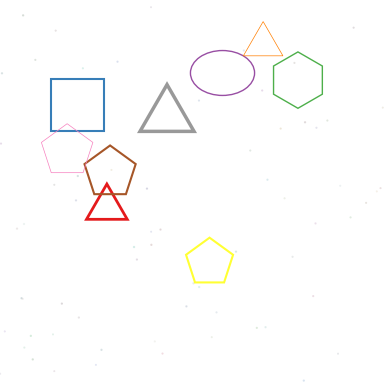[{"shape": "triangle", "thickness": 2, "radius": 0.31, "center": [0.278, 0.461]}, {"shape": "square", "thickness": 1.5, "radius": 0.34, "center": [0.202, 0.727]}, {"shape": "hexagon", "thickness": 1, "radius": 0.37, "center": [0.774, 0.792]}, {"shape": "oval", "thickness": 1, "radius": 0.42, "center": [0.578, 0.81]}, {"shape": "triangle", "thickness": 0.5, "radius": 0.3, "center": [0.683, 0.885]}, {"shape": "pentagon", "thickness": 1.5, "radius": 0.32, "center": [0.544, 0.318]}, {"shape": "pentagon", "thickness": 1.5, "radius": 0.35, "center": [0.286, 0.552]}, {"shape": "pentagon", "thickness": 0.5, "radius": 0.35, "center": [0.174, 0.608]}, {"shape": "triangle", "thickness": 2.5, "radius": 0.41, "center": [0.434, 0.699]}]